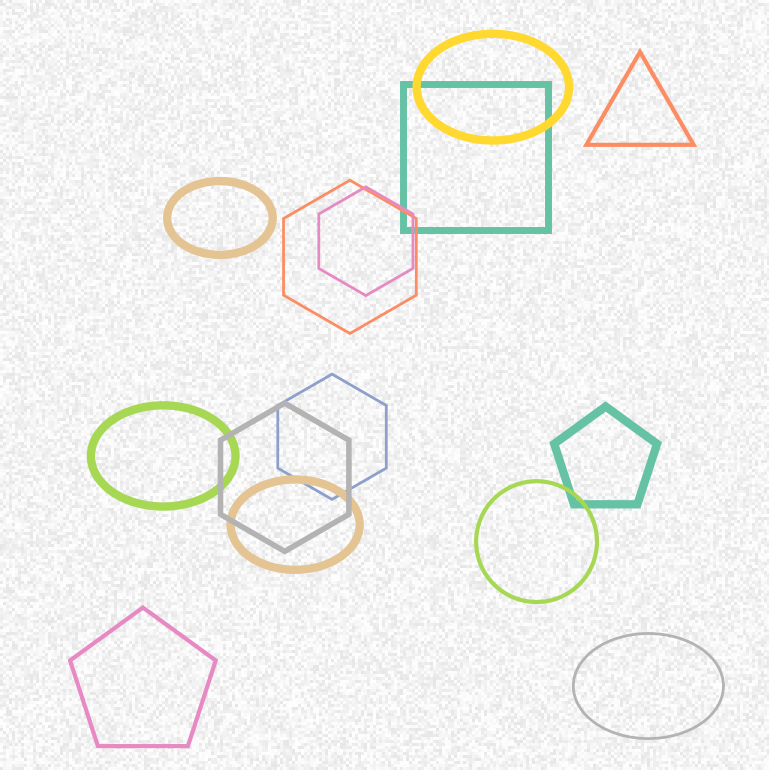[{"shape": "square", "thickness": 2.5, "radius": 0.47, "center": [0.618, 0.796]}, {"shape": "pentagon", "thickness": 3, "radius": 0.35, "center": [0.787, 0.402]}, {"shape": "hexagon", "thickness": 1, "radius": 0.5, "center": [0.454, 0.666]}, {"shape": "triangle", "thickness": 1.5, "radius": 0.4, "center": [0.831, 0.852]}, {"shape": "hexagon", "thickness": 1, "radius": 0.41, "center": [0.431, 0.433]}, {"shape": "hexagon", "thickness": 1, "radius": 0.35, "center": [0.475, 0.687]}, {"shape": "pentagon", "thickness": 1.5, "radius": 0.5, "center": [0.186, 0.111]}, {"shape": "oval", "thickness": 3, "radius": 0.47, "center": [0.212, 0.408]}, {"shape": "circle", "thickness": 1.5, "radius": 0.39, "center": [0.697, 0.297]}, {"shape": "oval", "thickness": 3, "radius": 0.49, "center": [0.64, 0.887]}, {"shape": "oval", "thickness": 3, "radius": 0.42, "center": [0.383, 0.319]}, {"shape": "oval", "thickness": 3, "radius": 0.34, "center": [0.286, 0.717]}, {"shape": "oval", "thickness": 1, "radius": 0.49, "center": [0.842, 0.109]}, {"shape": "hexagon", "thickness": 2, "radius": 0.48, "center": [0.37, 0.38]}]